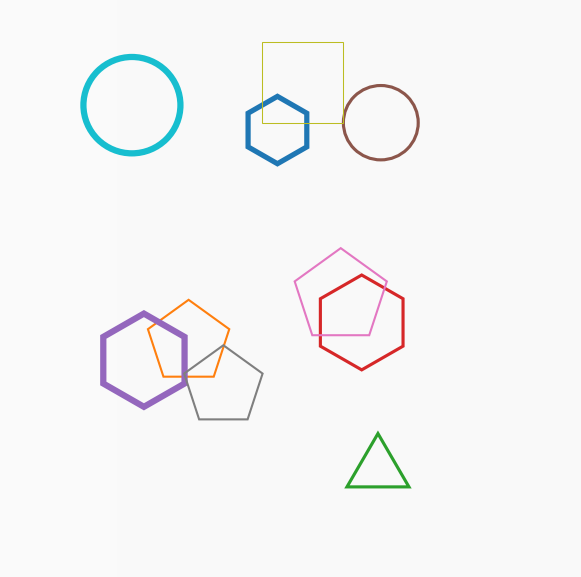[{"shape": "hexagon", "thickness": 2.5, "radius": 0.29, "center": [0.477, 0.774]}, {"shape": "pentagon", "thickness": 1, "radius": 0.37, "center": [0.324, 0.406]}, {"shape": "triangle", "thickness": 1.5, "radius": 0.31, "center": [0.65, 0.187]}, {"shape": "hexagon", "thickness": 1.5, "radius": 0.41, "center": [0.622, 0.441]}, {"shape": "hexagon", "thickness": 3, "radius": 0.4, "center": [0.248, 0.375]}, {"shape": "circle", "thickness": 1.5, "radius": 0.32, "center": [0.655, 0.787]}, {"shape": "pentagon", "thickness": 1, "radius": 0.42, "center": [0.586, 0.486]}, {"shape": "pentagon", "thickness": 1, "radius": 0.35, "center": [0.384, 0.33]}, {"shape": "square", "thickness": 0.5, "radius": 0.35, "center": [0.521, 0.857]}, {"shape": "circle", "thickness": 3, "radius": 0.42, "center": [0.227, 0.817]}]